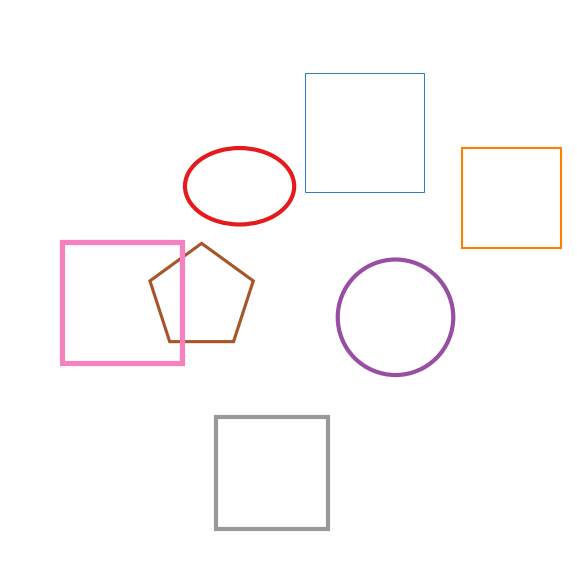[{"shape": "oval", "thickness": 2, "radius": 0.47, "center": [0.415, 0.677]}, {"shape": "square", "thickness": 0.5, "radius": 0.51, "center": [0.631, 0.77]}, {"shape": "circle", "thickness": 2, "radius": 0.5, "center": [0.685, 0.45]}, {"shape": "square", "thickness": 1, "radius": 0.43, "center": [0.886, 0.656]}, {"shape": "pentagon", "thickness": 1.5, "radius": 0.47, "center": [0.349, 0.484]}, {"shape": "square", "thickness": 2.5, "radius": 0.52, "center": [0.211, 0.475]}, {"shape": "square", "thickness": 2, "radius": 0.48, "center": [0.471, 0.18]}]